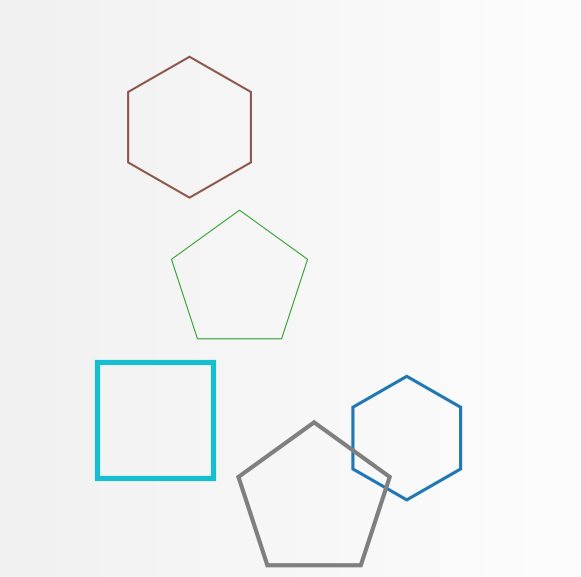[{"shape": "hexagon", "thickness": 1.5, "radius": 0.53, "center": [0.7, 0.241]}, {"shape": "pentagon", "thickness": 0.5, "radius": 0.62, "center": [0.412, 0.512]}, {"shape": "hexagon", "thickness": 1, "radius": 0.61, "center": [0.326, 0.779]}, {"shape": "pentagon", "thickness": 2, "radius": 0.68, "center": [0.54, 0.131]}, {"shape": "square", "thickness": 2.5, "radius": 0.5, "center": [0.267, 0.272]}]